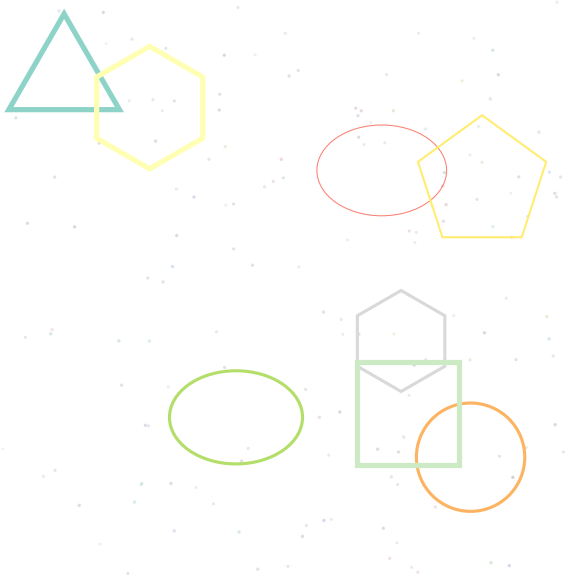[{"shape": "triangle", "thickness": 2.5, "radius": 0.55, "center": [0.111, 0.865]}, {"shape": "hexagon", "thickness": 2.5, "radius": 0.53, "center": [0.259, 0.813]}, {"shape": "oval", "thickness": 0.5, "radius": 0.56, "center": [0.661, 0.704]}, {"shape": "circle", "thickness": 1.5, "radius": 0.47, "center": [0.815, 0.207]}, {"shape": "oval", "thickness": 1.5, "radius": 0.58, "center": [0.409, 0.276]}, {"shape": "hexagon", "thickness": 1.5, "radius": 0.44, "center": [0.695, 0.409]}, {"shape": "square", "thickness": 2.5, "radius": 0.45, "center": [0.706, 0.284]}, {"shape": "pentagon", "thickness": 1, "radius": 0.58, "center": [0.835, 0.683]}]